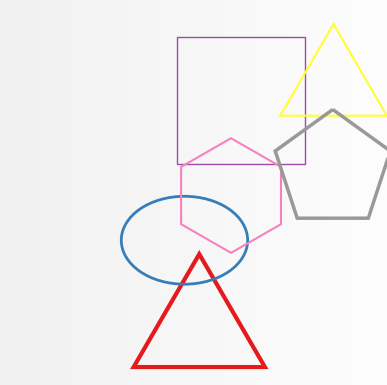[{"shape": "triangle", "thickness": 3, "radius": 0.98, "center": [0.514, 0.144]}, {"shape": "oval", "thickness": 2, "radius": 0.82, "center": [0.476, 0.376]}, {"shape": "square", "thickness": 1, "radius": 0.83, "center": [0.623, 0.739]}, {"shape": "triangle", "thickness": 1.5, "radius": 0.79, "center": [0.861, 0.779]}, {"shape": "hexagon", "thickness": 1.5, "radius": 0.74, "center": [0.596, 0.492]}, {"shape": "pentagon", "thickness": 2.5, "radius": 0.78, "center": [0.859, 0.56]}]